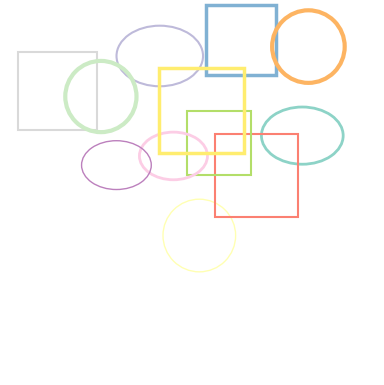[{"shape": "oval", "thickness": 2, "radius": 0.53, "center": [0.785, 0.648]}, {"shape": "circle", "thickness": 1, "radius": 0.47, "center": [0.518, 0.388]}, {"shape": "oval", "thickness": 1.5, "radius": 0.56, "center": [0.415, 0.855]}, {"shape": "square", "thickness": 1.5, "radius": 0.54, "center": [0.666, 0.545]}, {"shape": "square", "thickness": 2.5, "radius": 0.46, "center": [0.625, 0.896]}, {"shape": "circle", "thickness": 3, "radius": 0.47, "center": [0.801, 0.879]}, {"shape": "square", "thickness": 1.5, "radius": 0.42, "center": [0.57, 0.628]}, {"shape": "oval", "thickness": 2, "radius": 0.44, "center": [0.45, 0.595]}, {"shape": "square", "thickness": 1.5, "radius": 0.51, "center": [0.149, 0.764]}, {"shape": "oval", "thickness": 1, "radius": 0.45, "center": [0.302, 0.571]}, {"shape": "circle", "thickness": 3, "radius": 0.46, "center": [0.262, 0.749]}, {"shape": "square", "thickness": 2.5, "radius": 0.55, "center": [0.524, 0.713]}]